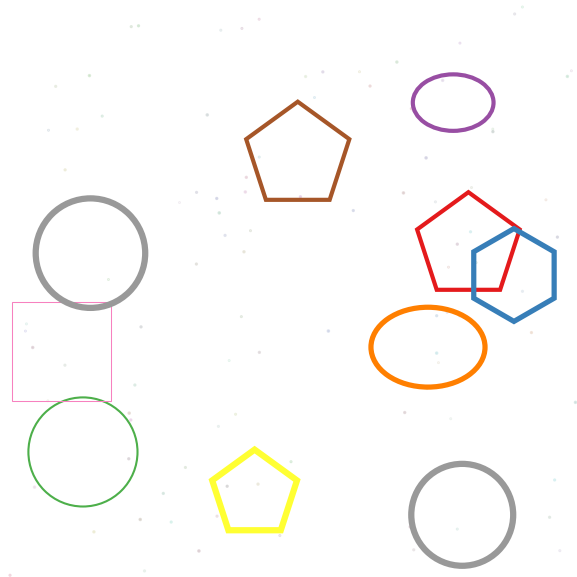[{"shape": "pentagon", "thickness": 2, "radius": 0.47, "center": [0.811, 0.573]}, {"shape": "hexagon", "thickness": 2.5, "radius": 0.4, "center": [0.89, 0.523]}, {"shape": "circle", "thickness": 1, "radius": 0.47, "center": [0.144, 0.217]}, {"shape": "oval", "thickness": 2, "radius": 0.35, "center": [0.785, 0.821]}, {"shape": "oval", "thickness": 2.5, "radius": 0.49, "center": [0.741, 0.398]}, {"shape": "pentagon", "thickness": 3, "radius": 0.39, "center": [0.441, 0.143]}, {"shape": "pentagon", "thickness": 2, "radius": 0.47, "center": [0.516, 0.729]}, {"shape": "square", "thickness": 0.5, "radius": 0.43, "center": [0.106, 0.391]}, {"shape": "circle", "thickness": 3, "radius": 0.47, "center": [0.157, 0.561]}, {"shape": "circle", "thickness": 3, "radius": 0.44, "center": [0.8, 0.108]}]